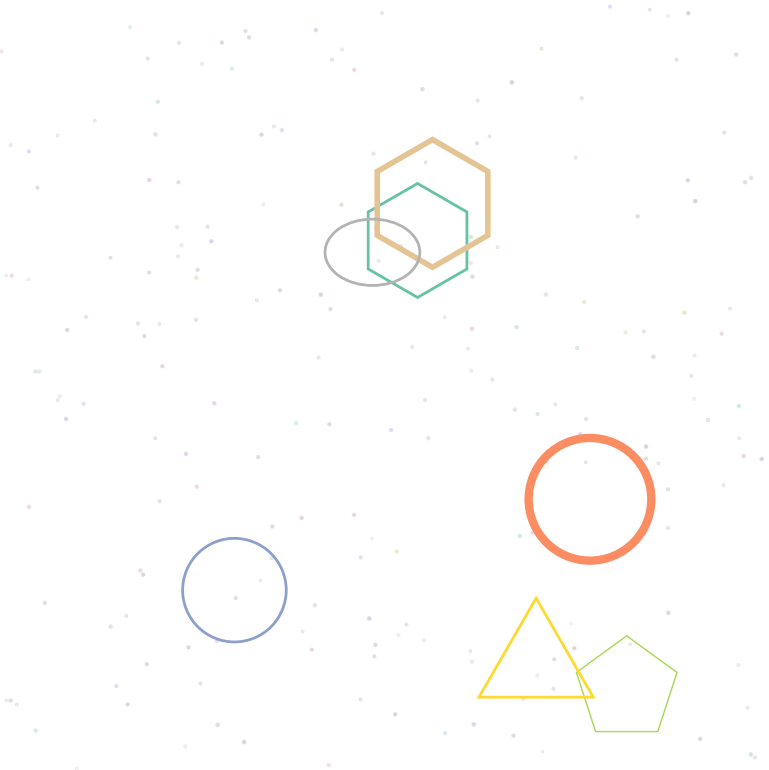[{"shape": "hexagon", "thickness": 1, "radius": 0.37, "center": [0.542, 0.688]}, {"shape": "circle", "thickness": 3, "radius": 0.4, "center": [0.766, 0.352]}, {"shape": "circle", "thickness": 1, "radius": 0.34, "center": [0.304, 0.234]}, {"shape": "pentagon", "thickness": 0.5, "radius": 0.34, "center": [0.814, 0.105]}, {"shape": "triangle", "thickness": 1, "radius": 0.43, "center": [0.696, 0.137]}, {"shape": "hexagon", "thickness": 2, "radius": 0.41, "center": [0.562, 0.736]}, {"shape": "oval", "thickness": 1, "radius": 0.31, "center": [0.484, 0.672]}]